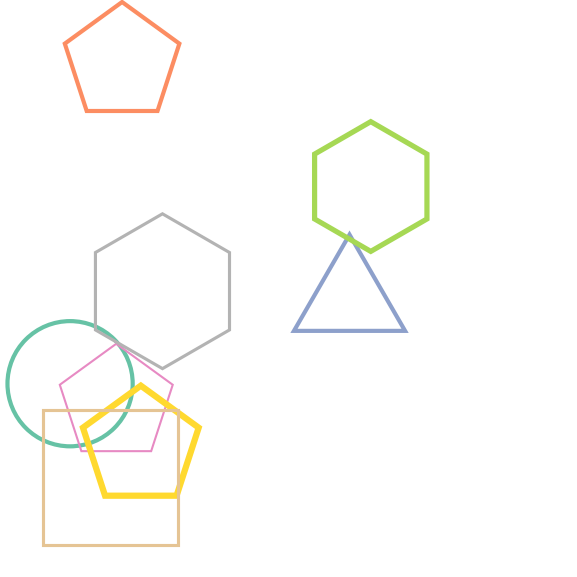[{"shape": "circle", "thickness": 2, "radius": 0.54, "center": [0.121, 0.335]}, {"shape": "pentagon", "thickness": 2, "radius": 0.52, "center": [0.211, 0.891]}, {"shape": "triangle", "thickness": 2, "radius": 0.56, "center": [0.605, 0.482]}, {"shape": "pentagon", "thickness": 1, "radius": 0.51, "center": [0.201, 0.301]}, {"shape": "hexagon", "thickness": 2.5, "radius": 0.56, "center": [0.642, 0.676]}, {"shape": "pentagon", "thickness": 3, "radius": 0.53, "center": [0.244, 0.226]}, {"shape": "square", "thickness": 1.5, "radius": 0.58, "center": [0.191, 0.173]}, {"shape": "hexagon", "thickness": 1.5, "radius": 0.67, "center": [0.281, 0.495]}]